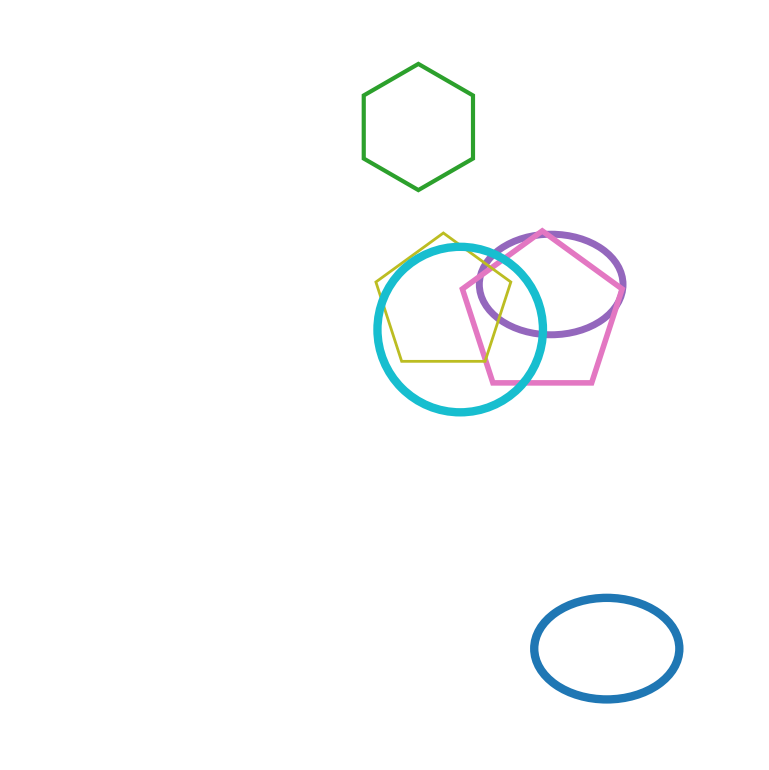[{"shape": "oval", "thickness": 3, "radius": 0.47, "center": [0.788, 0.158]}, {"shape": "hexagon", "thickness": 1.5, "radius": 0.41, "center": [0.543, 0.835]}, {"shape": "oval", "thickness": 2.5, "radius": 0.47, "center": [0.716, 0.631]}, {"shape": "pentagon", "thickness": 2, "radius": 0.55, "center": [0.704, 0.591]}, {"shape": "pentagon", "thickness": 1, "radius": 0.46, "center": [0.576, 0.605]}, {"shape": "circle", "thickness": 3, "radius": 0.54, "center": [0.598, 0.572]}]